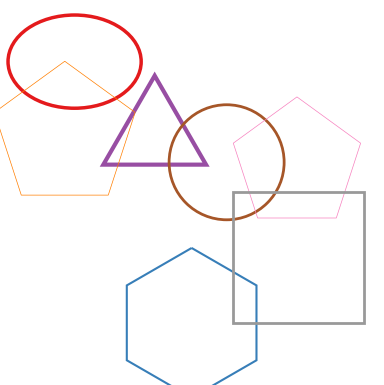[{"shape": "oval", "thickness": 2.5, "radius": 0.86, "center": [0.194, 0.84]}, {"shape": "hexagon", "thickness": 1.5, "radius": 0.97, "center": [0.498, 0.161]}, {"shape": "triangle", "thickness": 3, "radius": 0.77, "center": [0.402, 0.649]}, {"shape": "pentagon", "thickness": 0.5, "radius": 0.96, "center": [0.168, 0.649]}, {"shape": "circle", "thickness": 2, "radius": 0.75, "center": [0.589, 0.579]}, {"shape": "pentagon", "thickness": 0.5, "radius": 0.87, "center": [0.771, 0.574]}, {"shape": "square", "thickness": 2, "radius": 0.86, "center": [0.775, 0.331]}]